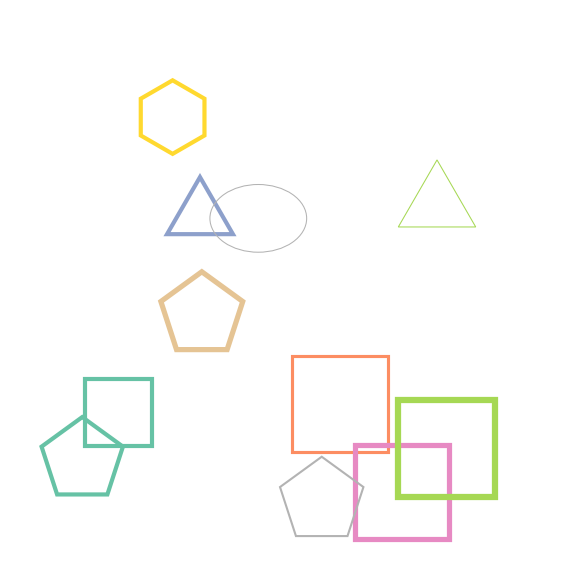[{"shape": "square", "thickness": 2, "radius": 0.29, "center": [0.206, 0.285]}, {"shape": "pentagon", "thickness": 2, "radius": 0.37, "center": [0.142, 0.203]}, {"shape": "square", "thickness": 1.5, "radius": 0.41, "center": [0.588, 0.3]}, {"shape": "triangle", "thickness": 2, "radius": 0.33, "center": [0.346, 0.627]}, {"shape": "square", "thickness": 2.5, "radius": 0.41, "center": [0.696, 0.147]}, {"shape": "square", "thickness": 3, "radius": 0.42, "center": [0.773, 0.223]}, {"shape": "triangle", "thickness": 0.5, "radius": 0.39, "center": [0.757, 0.645]}, {"shape": "hexagon", "thickness": 2, "radius": 0.32, "center": [0.299, 0.796]}, {"shape": "pentagon", "thickness": 2.5, "radius": 0.37, "center": [0.349, 0.454]}, {"shape": "pentagon", "thickness": 1, "radius": 0.38, "center": [0.557, 0.132]}, {"shape": "oval", "thickness": 0.5, "radius": 0.42, "center": [0.447, 0.621]}]